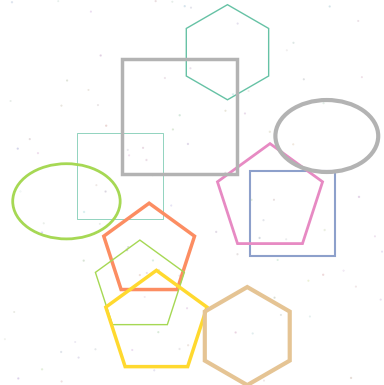[{"shape": "square", "thickness": 0.5, "radius": 0.56, "center": [0.312, 0.543]}, {"shape": "hexagon", "thickness": 1, "radius": 0.62, "center": [0.591, 0.864]}, {"shape": "pentagon", "thickness": 2.5, "radius": 0.62, "center": [0.387, 0.348]}, {"shape": "square", "thickness": 1.5, "radius": 0.55, "center": [0.76, 0.445]}, {"shape": "pentagon", "thickness": 2, "radius": 0.72, "center": [0.701, 0.483]}, {"shape": "oval", "thickness": 2, "radius": 0.7, "center": [0.173, 0.477]}, {"shape": "pentagon", "thickness": 1, "radius": 0.61, "center": [0.363, 0.255]}, {"shape": "pentagon", "thickness": 2.5, "radius": 0.69, "center": [0.406, 0.16]}, {"shape": "hexagon", "thickness": 3, "radius": 0.64, "center": [0.642, 0.127]}, {"shape": "oval", "thickness": 3, "radius": 0.67, "center": [0.849, 0.647]}, {"shape": "square", "thickness": 2.5, "radius": 0.75, "center": [0.467, 0.698]}]